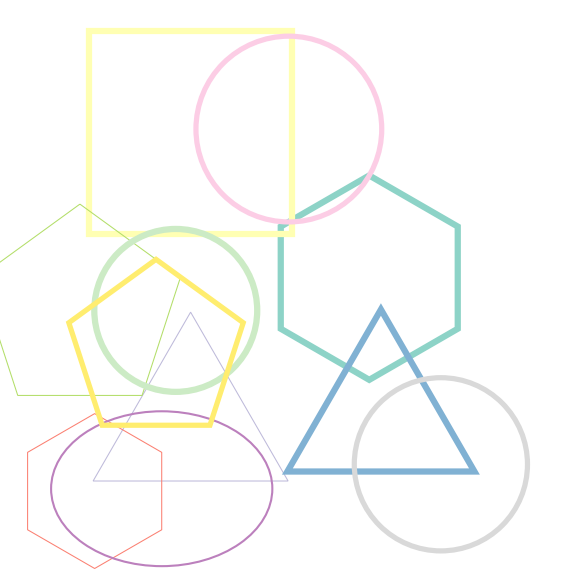[{"shape": "hexagon", "thickness": 3, "radius": 0.88, "center": [0.639, 0.518]}, {"shape": "square", "thickness": 3, "radius": 0.88, "center": [0.33, 0.77]}, {"shape": "triangle", "thickness": 0.5, "radius": 0.97, "center": [0.33, 0.264]}, {"shape": "hexagon", "thickness": 0.5, "radius": 0.67, "center": [0.164, 0.149]}, {"shape": "triangle", "thickness": 3, "radius": 0.94, "center": [0.66, 0.276]}, {"shape": "pentagon", "thickness": 0.5, "radius": 0.92, "center": [0.138, 0.463]}, {"shape": "circle", "thickness": 2.5, "radius": 0.8, "center": [0.5, 0.776]}, {"shape": "circle", "thickness": 2.5, "radius": 0.75, "center": [0.763, 0.195]}, {"shape": "oval", "thickness": 1, "radius": 0.96, "center": [0.28, 0.153]}, {"shape": "circle", "thickness": 3, "radius": 0.71, "center": [0.304, 0.462]}, {"shape": "pentagon", "thickness": 2.5, "radius": 0.79, "center": [0.27, 0.391]}]